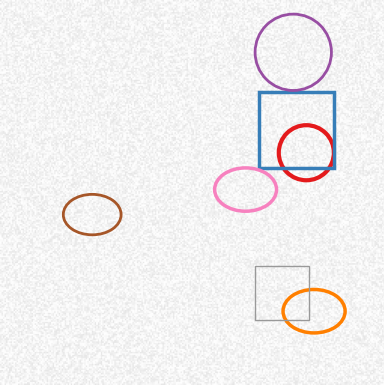[{"shape": "circle", "thickness": 3, "radius": 0.36, "center": [0.796, 0.603]}, {"shape": "square", "thickness": 2.5, "radius": 0.49, "center": [0.77, 0.662]}, {"shape": "circle", "thickness": 2, "radius": 0.5, "center": [0.762, 0.864]}, {"shape": "oval", "thickness": 2.5, "radius": 0.4, "center": [0.816, 0.192]}, {"shape": "oval", "thickness": 2, "radius": 0.38, "center": [0.239, 0.443]}, {"shape": "oval", "thickness": 2.5, "radius": 0.4, "center": [0.638, 0.508]}, {"shape": "square", "thickness": 1, "radius": 0.35, "center": [0.733, 0.239]}]